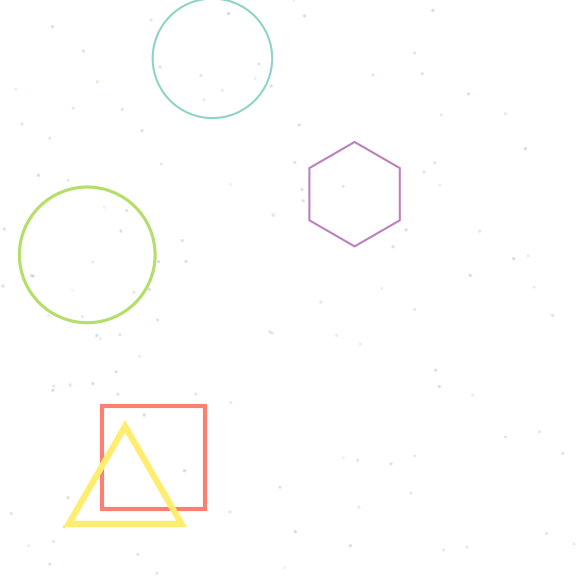[{"shape": "circle", "thickness": 1, "radius": 0.52, "center": [0.368, 0.898]}, {"shape": "square", "thickness": 2, "radius": 0.45, "center": [0.266, 0.208]}, {"shape": "circle", "thickness": 1.5, "radius": 0.59, "center": [0.151, 0.558]}, {"shape": "hexagon", "thickness": 1, "radius": 0.45, "center": [0.614, 0.663]}, {"shape": "triangle", "thickness": 3, "radius": 0.56, "center": [0.217, 0.148]}]